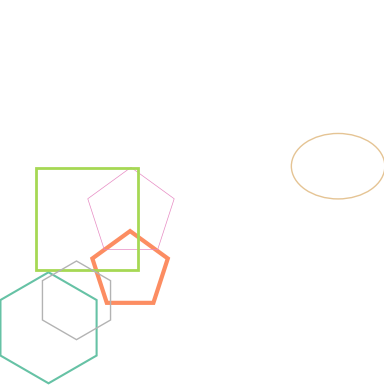[{"shape": "hexagon", "thickness": 1.5, "radius": 0.72, "center": [0.126, 0.149]}, {"shape": "pentagon", "thickness": 3, "radius": 0.52, "center": [0.338, 0.297]}, {"shape": "pentagon", "thickness": 0.5, "radius": 0.59, "center": [0.34, 0.447]}, {"shape": "square", "thickness": 2, "radius": 0.66, "center": [0.226, 0.431]}, {"shape": "oval", "thickness": 1, "radius": 0.61, "center": [0.878, 0.568]}, {"shape": "hexagon", "thickness": 1, "radius": 0.51, "center": [0.199, 0.22]}]